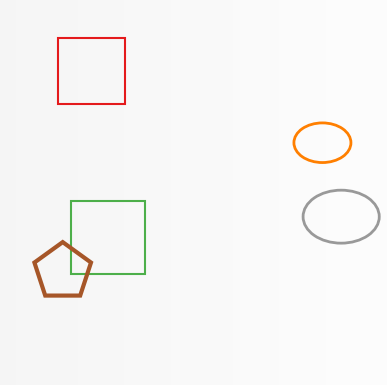[{"shape": "square", "thickness": 1.5, "radius": 0.43, "center": [0.237, 0.816]}, {"shape": "square", "thickness": 1.5, "radius": 0.48, "center": [0.279, 0.383]}, {"shape": "oval", "thickness": 2, "radius": 0.37, "center": [0.832, 0.629]}, {"shape": "pentagon", "thickness": 3, "radius": 0.38, "center": [0.162, 0.294]}, {"shape": "oval", "thickness": 2, "radius": 0.49, "center": [0.88, 0.437]}]